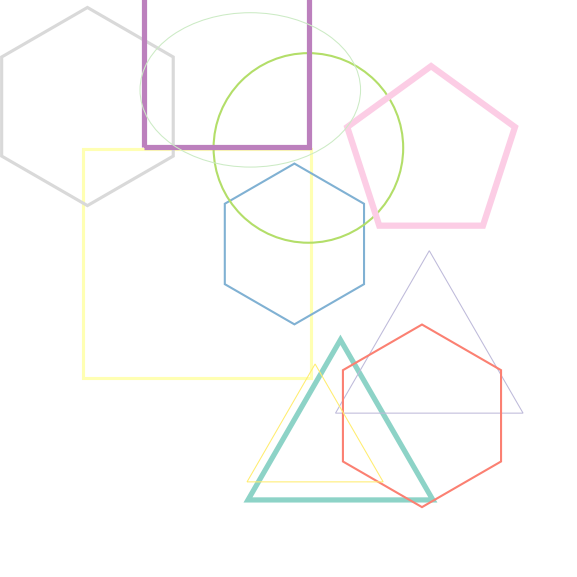[{"shape": "triangle", "thickness": 2.5, "radius": 0.92, "center": [0.589, 0.226]}, {"shape": "square", "thickness": 1.5, "radius": 0.99, "center": [0.341, 0.543]}, {"shape": "triangle", "thickness": 0.5, "radius": 0.94, "center": [0.743, 0.378]}, {"shape": "hexagon", "thickness": 1, "radius": 0.79, "center": [0.731, 0.279]}, {"shape": "hexagon", "thickness": 1, "radius": 0.7, "center": [0.51, 0.577]}, {"shape": "circle", "thickness": 1, "radius": 0.82, "center": [0.534, 0.743]}, {"shape": "pentagon", "thickness": 3, "radius": 0.76, "center": [0.746, 0.732]}, {"shape": "hexagon", "thickness": 1.5, "radius": 0.86, "center": [0.151, 0.815]}, {"shape": "square", "thickness": 2.5, "radius": 0.71, "center": [0.392, 0.888]}, {"shape": "oval", "thickness": 0.5, "radius": 0.95, "center": [0.433, 0.843]}, {"shape": "triangle", "thickness": 0.5, "radius": 0.68, "center": [0.546, 0.233]}]